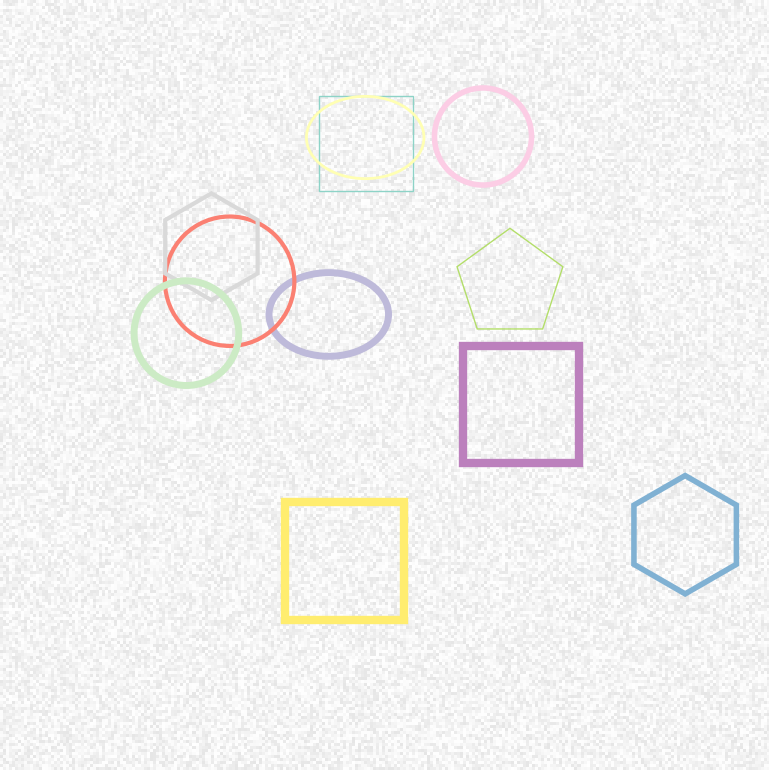[{"shape": "square", "thickness": 0.5, "radius": 0.31, "center": [0.475, 0.813]}, {"shape": "oval", "thickness": 1, "radius": 0.38, "center": [0.474, 0.821]}, {"shape": "oval", "thickness": 2.5, "radius": 0.39, "center": [0.427, 0.592]}, {"shape": "circle", "thickness": 1.5, "radius": 0.42, "center": [0.298, 0.635]}, {"shape": "hexagon", "thickness": 2, "radius": 0.38, "center": [0.89, 0.306]}, {"shape": "pentagon", "thickness": 0.5, "radius": 0.36, "center": [0.662, 0.631]}, {"shape": "circle", "thickness": 2, "radius": 0.32, "center": [0.627, 0.823]}, {"shape": "hexagon", "thickness": 1.5, "radius": 0.35, "center": [0.275, 0.68]}, {"shape": "square", "thickness": 3, "radius": 0.38, "center": [0.677, 0.475]}, {"shape": "circle", "thickness": 2.5, "radius": 0.34, "center": [0.242, 0.567]}, {"shape": "square", "thickness": 3, "radius": 0.39, "center": [0.447, 0.272]}]